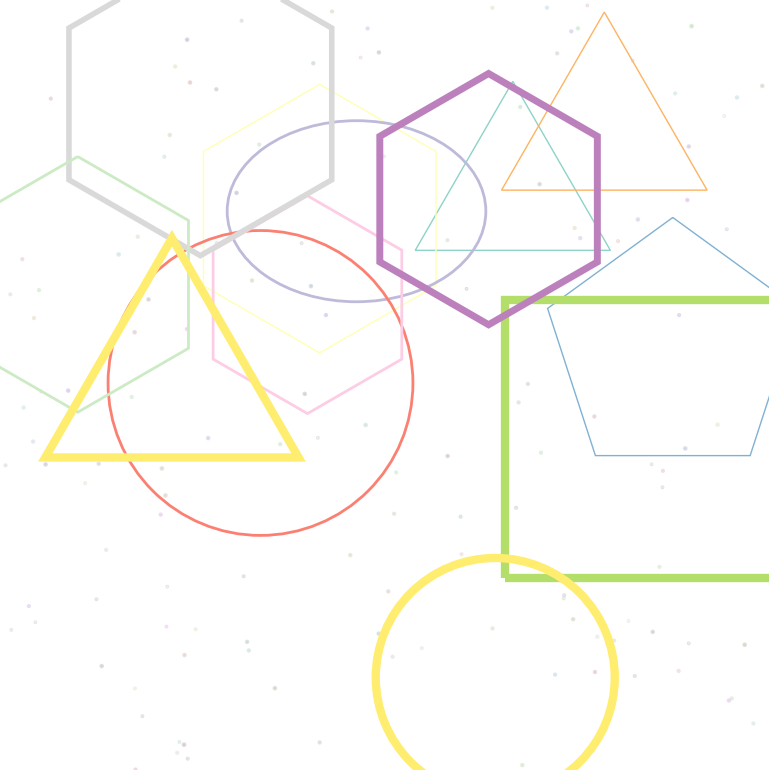[{"shape": "triangle", "thickness": 0.5, "radius": 0.73, "center": [0.666, 0.748]}, {"shape": "hexagon", "thickness": 0.5, "radius": 0.87, "center": [0.415, 0.716]}, {"shape": "oval", "thickness": 1, "radius": 0.84, "center": [0.463, 0.726]}, {"shape": "circle", "thickness": 1, "radius": 0.99, "center": [0.338, 0.503]}, {"shape": "pentagon", "thickness": 0.5, "radius": 0.85, "center": [0.874, 0.547]}, {"shape": "triangle", "thickness": 0.5, "radius": 0.77, "center": [0.785, 0.83]}, {"shape": "square", "thickness": 3, "radius": 0.9, "center": [0.837, 0.43]}, {"shape": "hexagon", "thickness": 1, "radius": 0.71, "center": [0.399, 0.604]}, {"shape": "hexagon", "thickness": 2, "radius": 0.99, "center": [0.26, 0.865]}, {"shape": "hexagon", "thickness": 2.5, "radius": 0.82, "center": [0.635, 0.741]}, {"shape": "hexagon", "thickness": 1, "radius": 0.83, "center": [0.101, 0.631]}, {"shape": "circle", "thickness": 3, "radius": 0.78, "center": [0.643, 0.12]}, {"shape": "triangle", "thickness": 3, "radius": 0.95, "center": [0.223, 0.501]}]